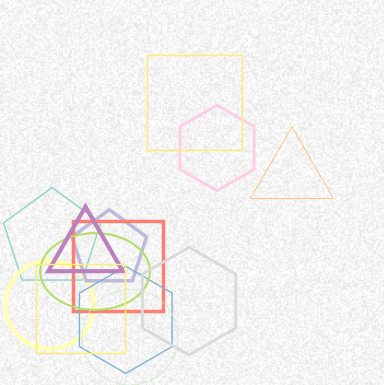[{"shape": "pentagon", "thickness": 1, "radius": 0.66, "center": [0.135, 0.38]}, {"shape": "circle", "thickness": 3, "radius": 0.57, "center": [0.129, 0.209]}, {"shape": "pentagon", "thickness": 2.5, "radius": 0.51, "center": [0.284, 0.353]}, {"shape": "square", "thickness": 2.5, "radius": 0.59, "center": [0.307, 0.309]}, {"shape": "hexagon", "thickness": 1, "radius": 0.69, "center": [0.327, 0.169]}, {"shape": "triangle", "thickness": 0.5, "radius": 0.62, "center": [0.758, 0.547]}, {"shape": "oval", "thickness": 1.5, "radius": 0.71, "center": [0.247, 0.295]}, {"shape": "hexagon", "thickness": 2, "radius": 0.56, "center": [0.564, 0.616]}, {"shape": "hexagon", "thickness": 2, "radius": 0.7, "center": [0.491, 0.218]}, {"shape": "triangle", "thickness": 3, "radius": 0.56, "center": [0.222, 0.351]}, {"shape": "circle", "thickness": 0.5, "radius": 0.62, "center": [0.338, 0.124]}, {"shape": "square", "thickness": 1, "radius": 0.61, "center": [0.505, 0.733]}, {"shape": "square", "thickness": 1, "radius": 0.58, "center": [0.209, 0.199]}]